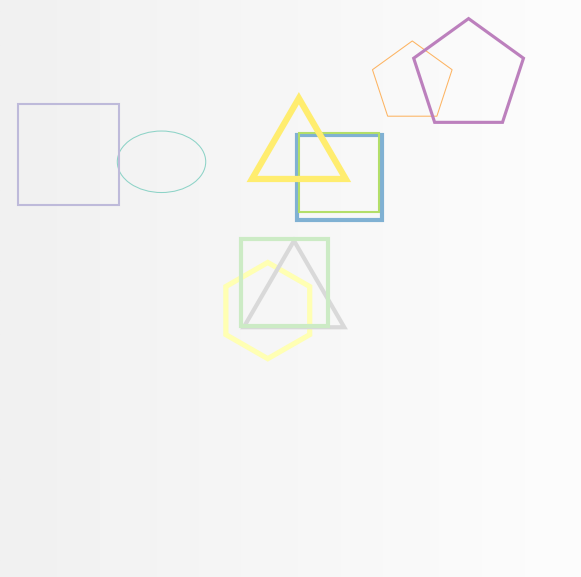[{"shape": "oval", "thickness": 0.5, "radius": 0.38, "center": [0.278, 0.719]}, {"shape": "hexagon", "thickness": 2.5, "radius": 0.42, "center": [0.461, 0.461]}, {"shape": "square", "thickness": 1, "radius": 0.44, "center": [0.118, 0.732]}, {"shape": "square", "thickness": 2, "radius": 0.37, "center": [0.584, 0.692]}, {"shape": "pentagon", "thickness": 0.5, "radius": 0.36, "center": [0.709, 0.856]}, {"shape": "square", "thickness": 1, "radius": 0.34, "center": [0.582, 0.701]}, {"shape": "triangle", "thickness": 2, "radius": 0.5, "center": [0.506, 0.482]}, {"shape": "pentagon", "thickness": 1.5, "radius": 0.5, "center": [0.806, 0.868]}, {"shape": "square", "thickness": 2, "radius": 0.37, "center": [0.49, 0.51]}, {"shape": "triangle", "thickness": 3, "radius": 0.47, "center": [0.514, 0.736]}]